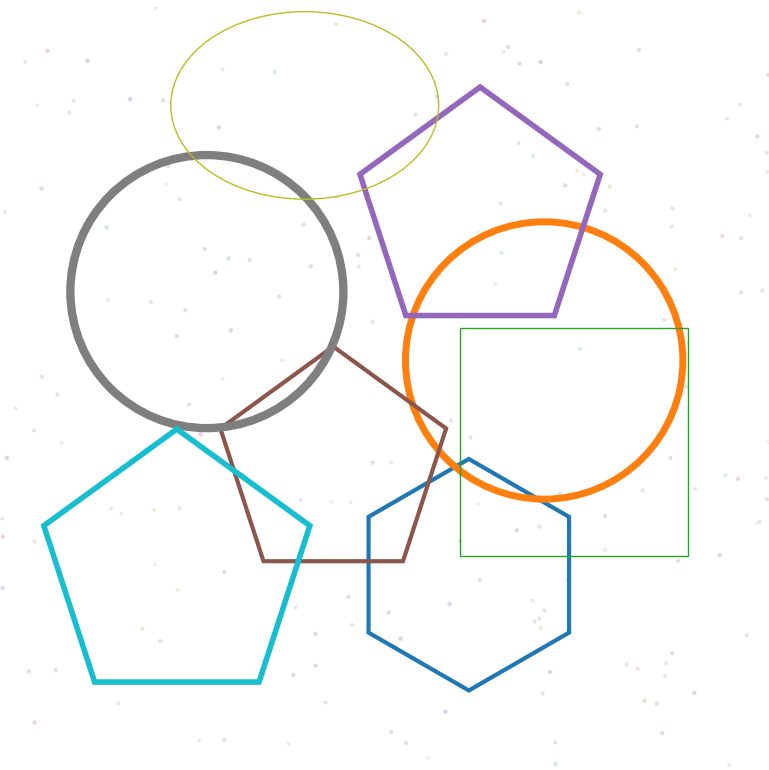[{"shape": "hexagon", "thickness": 1.5, "radius": 0.75, "center": [0.609, 0.254]}, {"shape": "circle", "thickness": 2.5, "radius": 0.9, "center": [0.707, 0.532]}, {"shape": "square", "thickness": 0.5, "radius": 0.74, "center": [0.746, 0.426]}, {"shape": "pentagon", "thickness": 2, "radius": 0.82, "center": [0.623, 0.723]}, {"shape": "pentagon", "thickness": 1.5, "radius": 0.77, "center": [0.433, 0.396]}, {"shape": "circle", "thickness": 3, "radius": 0.89, "center": [0.269, 0.621]}, {"shape": "oval", "thickness": 0.5, "radius": 0.87, "center": [0.396, 0.863]}, {"shape": "pentagon", "thickness": 2, "radius": 0.91, "center": [0.23, 0.261]}]